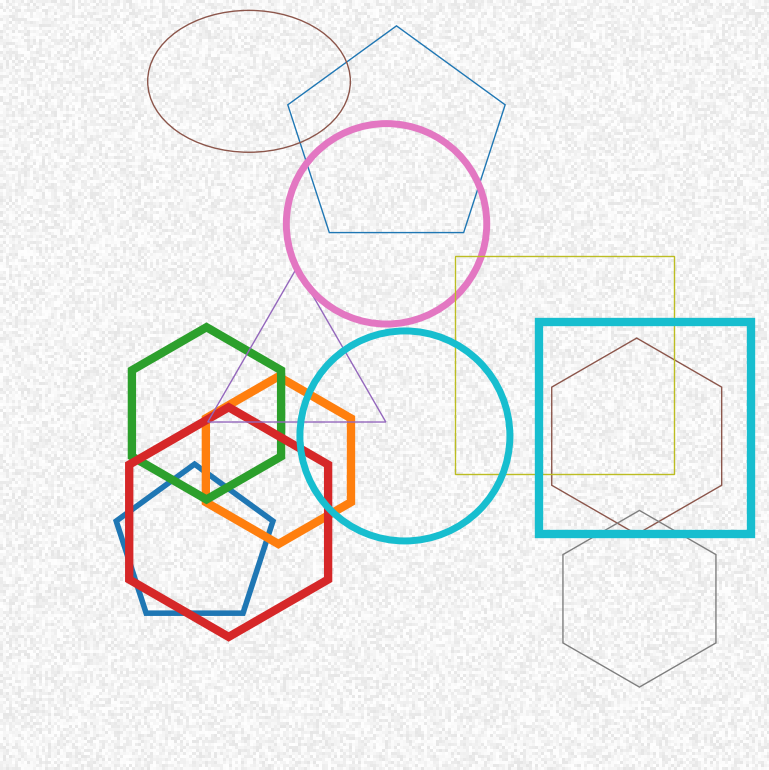[{"shape": "pentagon", "thickness": 0.5, "radius": 0.74, "center": [0.515, 0.818]}, {"shape": "pentagon", "thickness": 2, "radius": 0.53, "center": [0.253, 0.29]}, {"shape": "hexagon", "thickness": 3, "radius": 0.54, "center": [0.362, 0.402]}, {"shape": "hexagon", "thickness": 3, "radius": 0.56, "center": [0.268, 0.463]}, {"shape": "hexagon", "thickness": 3, "radius": 0.75, "center": [0.297, 0.322]}, {"shape": "triangle", "thickness": 0.5, "radius": 0.67, "center": [0.385, 0.519]}, {"shape": "hexagon", "thickness": 0.5, "radius": 0.64, "center": [0.827, 0.434]}, {"shape": "oval", "thickness": 0.5, "radius": 0.66, "center": [0.323, 0.894]}, {"shape": "circle", "thickness": 2.5, "radius": 0.65, "center": [0.502, 0.709]}, {"shape": "hexagon", "thickness": 0.5, "radius": 0.57, "center": [0.83, 0.222]}, {"shape": "square", "thickness": 0.5, "radius": 0.71, "center": [0.733, 0.526]}, {"shape": "circle", "thickness": 2.5, "radius": 0.68, "center": [0.526, 0.434]}, {"shape": "square", "thickness": 3, "radius": 0.69, "center": [0.838, 0.444]}]